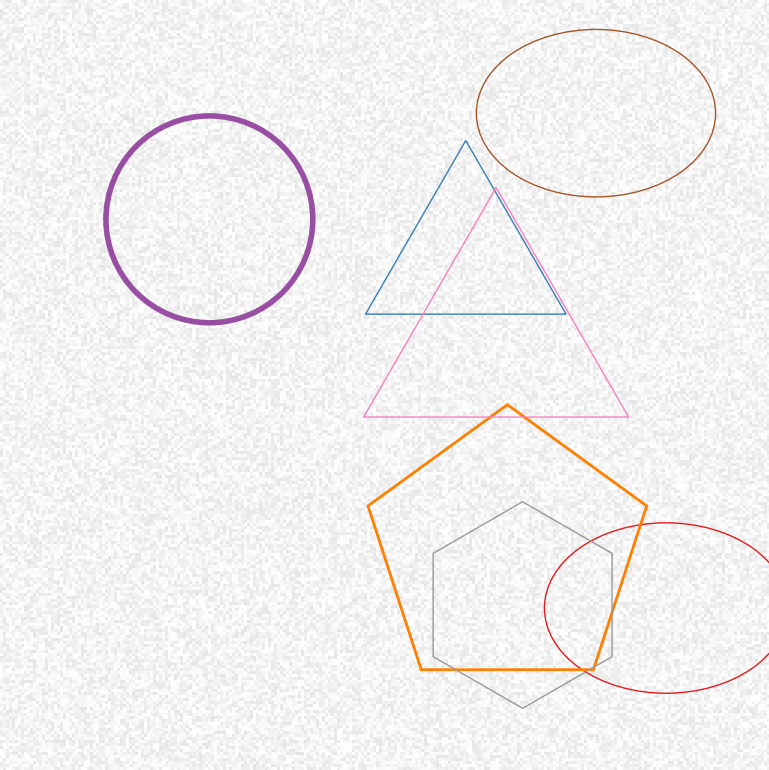[{"shape": "oval", "thickness": 0.5, "radius": 0.79, "center": [0.865, 0.21]}, {"shape": "triangle", "thickness": 0.5, "radius": 0.75, "center": [0.605, 0.667]}, {"shape": "circle", "thickness": 2, "radius": 0.67, "center": [0.272, 0.715]}, {"shape": "pentagon", "thickness": 1, "radius": 0.95, "center": [0.659, 0.284]}, {"shape": "oval", "thickness": 0.5, "radius": 0.78, "center": [0.774, 0.853]}, {"shape": "triangle", "thickness": 0.5, "radius": 0.99, "center": [0.644, 0.558]}, {"shape": "hexagon", "thickness": 0.5, "radius": 0.67, "center": [0.679, 0.214]}]